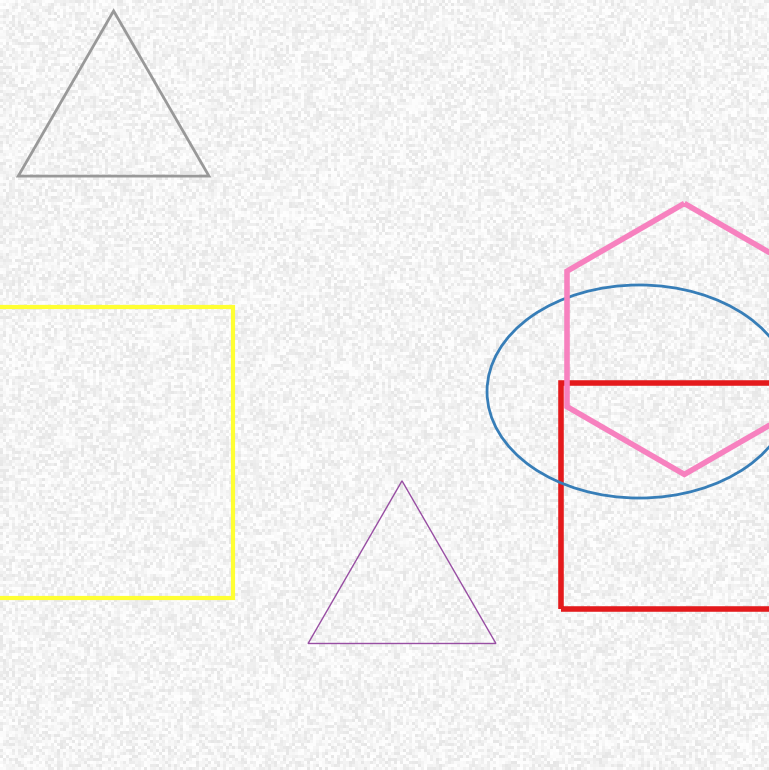[{"shape": "square", "thickness": 2, "radius": 0.73, "center": [0.876, 0.356]}, {"shape": "oval", "thickness": 1, "radius": 0.99, "center": [0.83, 0.492]}, {"shape": "triangle", "thickness": 0.5, "radius": 0.7, "center": [0.522, 0.235]}, {"shape": "square", "thickness": 1.5, "radius": 0.94, "center": [0.113, 0.412]}, {"shape": "hexagon", "thickness": 2, "radius": 0.88, "center": [0.889, 0.56]}, {"shape": "triangle", "thickness": 1, "radius": 0.72, "center": [0.148, 0.843]}]